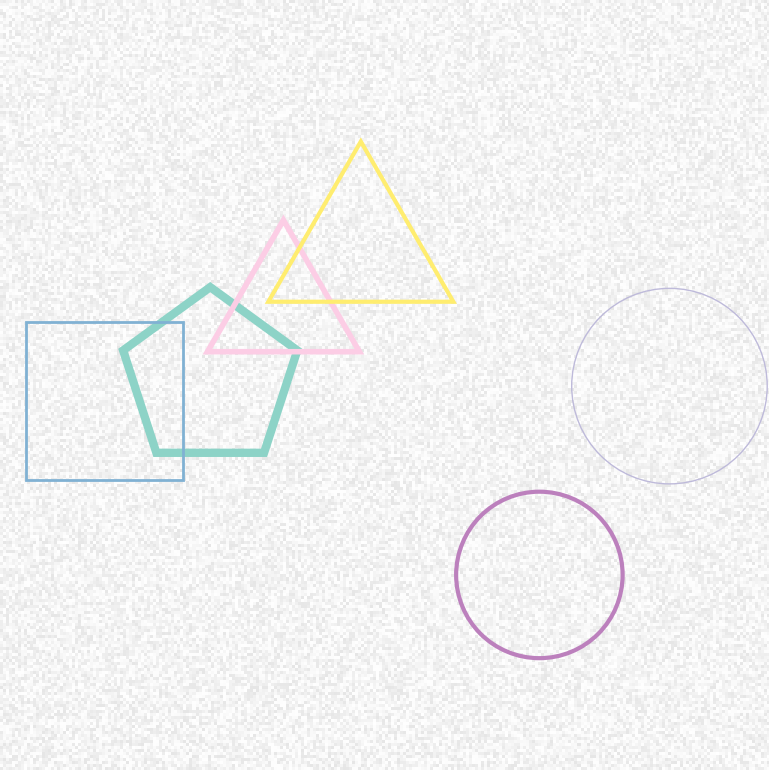[{"shape": "pentagon", "thickness": 3, "radius": 0.59, "center": [0.273, 0.508]}, {"shape": "circle", "thickness": 0.5, "radius": 0.63, "center": [0.869, 0.499]}, {"shape": "square", "thickness": 1, "radius": 0.51, "center": [0.136, 0.479]}, {"shape": "triangle", "thickness": 2, "radius": 0.57, "center": [0.368, 0.6]}, {"shape": "circle", "thickness": 1.5, "radius": 0.54, "center": [0.7, 0.253]}, {"shape": "triangle", "thickness": 1.5, "radius": 0.69, "center": [0.469, 0.677]}]